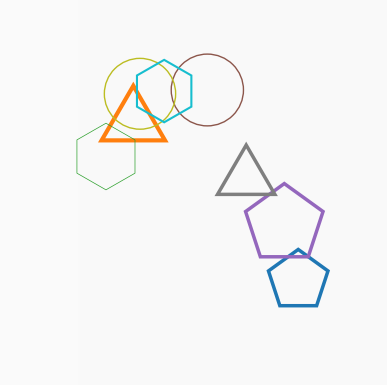[{"shape": "pentagon", "thickness": 2.5, "radius": 0.4, "center": [0.77, 0.271]}, {"shape": "triangle", "thickness": 3, "radius": 0.47, "center": [0.344, 0.683]}, {"shape": "hexagon", "thickness": 0.5, "radius": 0.43, "center": [0.273, 0.593]}, {"shape": "pentagon", "thickness": 2.5, "radius": 0.53, "center": [0.734, 0.418]}, {"shape": "circle", "thickness": 1, "radius": 0.47, "center": [0.535, 0.766]}, {"shape": "triangle", "thickness": 2.5, "radius": 0.43, "center": [0.635, 0.538]}, {"shape": "circle", "thickness": 1, "radius": 0.46, "center": [0.361, 0.756]}, {"shape": "hexagon", "thickness": 1.5, "radius": 0.41, "center": [0.424, 0.763]}]